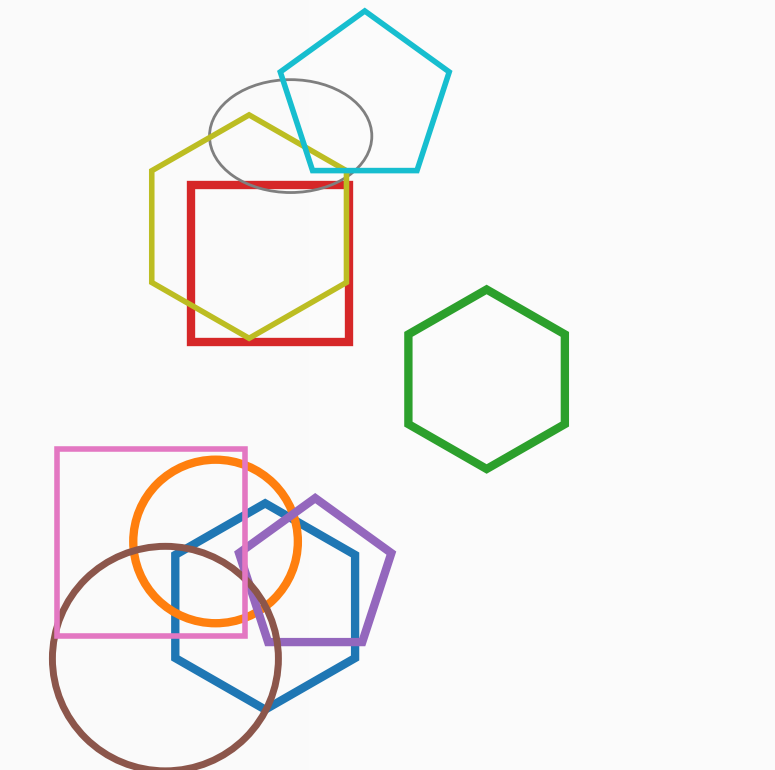[{"shape": "hexagon", "thickness": 3, "radius": 0.67, "center": [0.342, 0.212]}, {"shape": "circle", "thickness": 3, "radius": 0.53, "center": [0.278, 0.297]}, {"shape": "hexagon", "thickness": 3, "radius": 0.58, "center": [0.628, 0.507]}, {"shape": "square", "thickness": 3, "radius": 0.51, "center": [0.349, 0.657]}, {"shape": "pentagon", "thickness": 3, "radius": 0.52, "center": [0.407, 0.25]}, {"shape": "circle", "thickness": 2.5, "radius": 0.73, "center": [0.213, 0.145]}, {"shape": "square", "thickness": 2, "radius": 0.61, "center": [0.194, 0.295]}, {"shape": "oval", "thickness": 1, "radius": 0.52, "center": [0.375, 0.823]}, {"shape": "hexagon", "thickness": 2, "radius": 0.73, "center": [0.321, 0.706]}, {"shape": "pentagon", "thickness": 2, "radius": 0.57, "center": [0.471, 0.871]}]